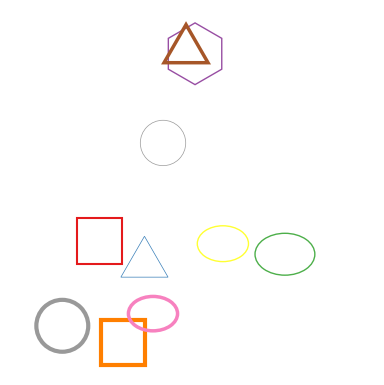[{"shape": "square", "thickness": 1.5, "radius": 0.3, "center": [0.258, 0.373]}, {"shape": "triangle", "thickness": 0.5, "radius": 0.35, "center": [0.375, 0.316]}, {"shape": "oval", "thickness": 1, "radius": 0.39, "center": [0.74, 0.34]}, {"shape": "hexagon", "thickness": 1, "radius": 0.4, "center": [0.507, 0.86]}, {"shape": "square", "thickness": 3, "radius": 0.29, "center": [0.319, 0.111]}, {"shape": "oval", "thickness": 1, "radius": 0.33, "center": [0.579, 0.367]}, {"shape": "triangle", "thickness": 2.5, "radius": 0.33, "center": [0.483, 0.87]}, {"shape": "oval", "thickness": 2.5, "radius": 0.32, "center": [0.397, 0.185]}, {"shape": "circle", "thickness": 0.5, "radius": 0.29, "center": [0.423, 0.629]}, {"shape": "circle", "thickness": 3, "radius": 0.34, "center": [0.162, 0.154]}]